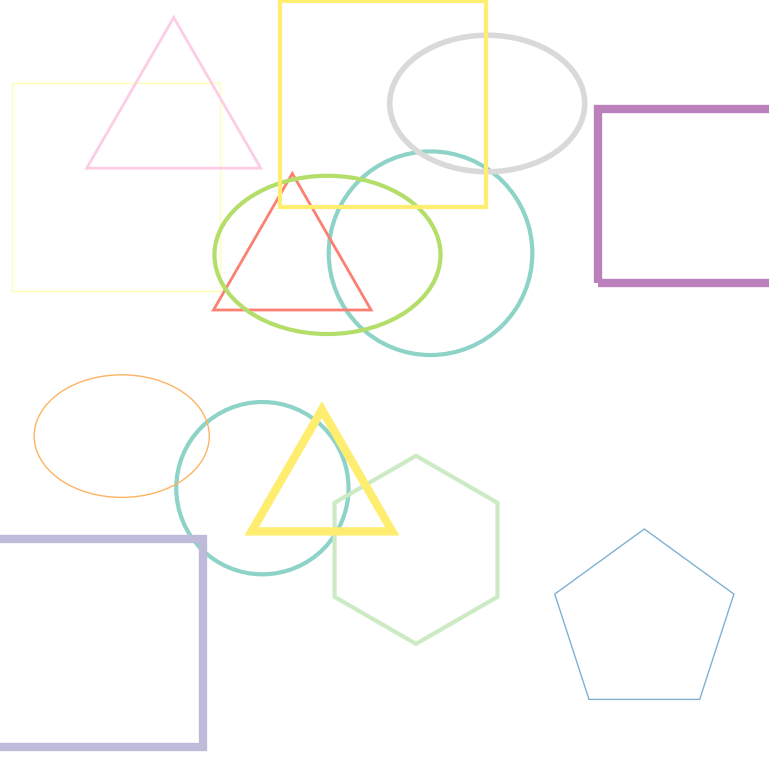[{"shape": "circle", "thickness": 1.5, "radius": 0.66, "center": [0.559, 0.671]}, {"shape": "circle", "thickness": 1.5, "radius": 0.56, "center": [0.341, 0.366]}, {"shape": "square", "thickness": 0.5, "radius": 0.68, "center": [0.151, 0.757]}, {"shape": "square", "thickness": 3, "radius": 0.67, "center": [0.129, 0.165]}, {"shape": "triangle", "thickness": 1, "radius": 0.59, "center": [0.38, 0.657]}, {"shape": "pentagon", "thickness": 0.5, "radius": 0.61, "center": [0.837, 0.191]}, {"shape": "oval", "thickness": 0.5, "radius": 0.57, "center": [0.158, 0.434]}, {"shape": "oval", "thickness": 1.5, "radius": 0.73, "center": [0.425, 0.669]}, {"shape": "triangle", "thickness": 1, "radius": 0.65, "center": [0.226, 0.847]}, {"shape": "oval", "thickness": 2, "radius": 0.63, "center": [0.633, 0.866]}, {"shape": "square", "thickness": 3, "radius": 0.57, "center": [0.89, 0.745]}, {"shape": "hexagon", "thickness": 1.5, "radius": 0.61, "center": [0.54, 0.286]}, {"shape": "triangle", "thickness": 3, "radius": 0.53, "center": [0.418, 0.363]}, {"shape": "square", "thickness": 1.5, "radius": 0.67, "center": [0.497, 0.865]}]